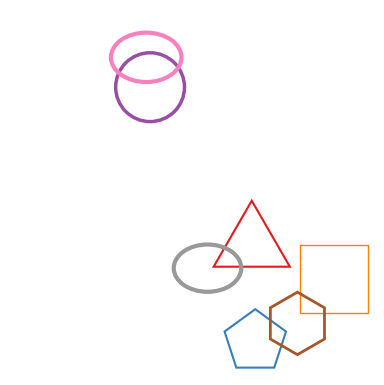[{"shape": "triangle", "thickness": 1.5, "radius": 0.57, "center": [0.654, 0.364]}, {"shape": "pentagon", "thickness": 1.5, "radius": 0.42, "center": [0.663, 0.113]}, {"shape": "circle", "thickness": 2.5, "radius": 0.45, "center": [0.39, 0.774]}, {"shape": "square", "thickness": 1, "radius": 0.44, "center": [0.868, 0.276]}, {"shape": "hexagon", "thickness": 2, "radius": 0.41, "center": [0.772, 0.16]}, {"shape": "oval", "thickness": 3, "radius": 0.46, "center": [0.38, 0.851]}, {"shape": "oval", "thickness": 3, "radius": 0.44, "center": [0.539, 0.304]}]